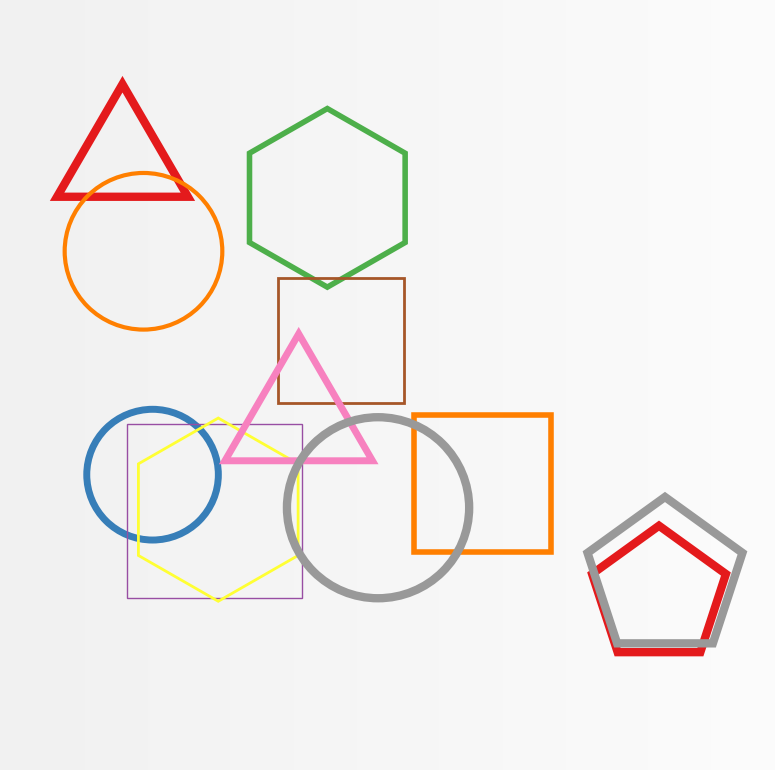[{"shape": "triangle", "thickness": 3, "radius": 0.49, "center": [0.158, 0.793]}, {"shape": "pentagon", "thickness": 3, "radius": 0.45, "center": [0.85, 0.226]}, {"shape": "circle", "thickness": 2.5, "radius": 0.42, "center": [0.197, 0.384]}, {"shape": "hexagon", "thickness": 2, "radius": 0.58, "center": [0.422, 0.743]}, {"shape": "square", "thickness": 0.5, "radius": 0.56, "center": [0.277, 0.336]}, {"shape": "circle", "thickness": 1.5, "radius": 0.51, "center": [0.185, 0.674]}, {"shape": "square", "thickness": 2, "radius": 0.44, "center": [0.623, 0.372]}, {"shape": "hexagon", "thickness": 1, "radius": 0.59, "center": [0.282, 0.338]}, {"shape": "square", "thickness": 1, "radius": 0.4, "center": [0.44, 0.558]}, {"shape": "triangle", "thickness": 2.5, "radius": 0.55, "center": [0.385, 0.457]}, {"shape": "circle", "thickness": 3, "radius": 0.59, "center": [0.488, 0.341]}, {"shape": "pentagon", "thickness": 3, "radius": 0.53, "center": [0.858, 0.25]}]